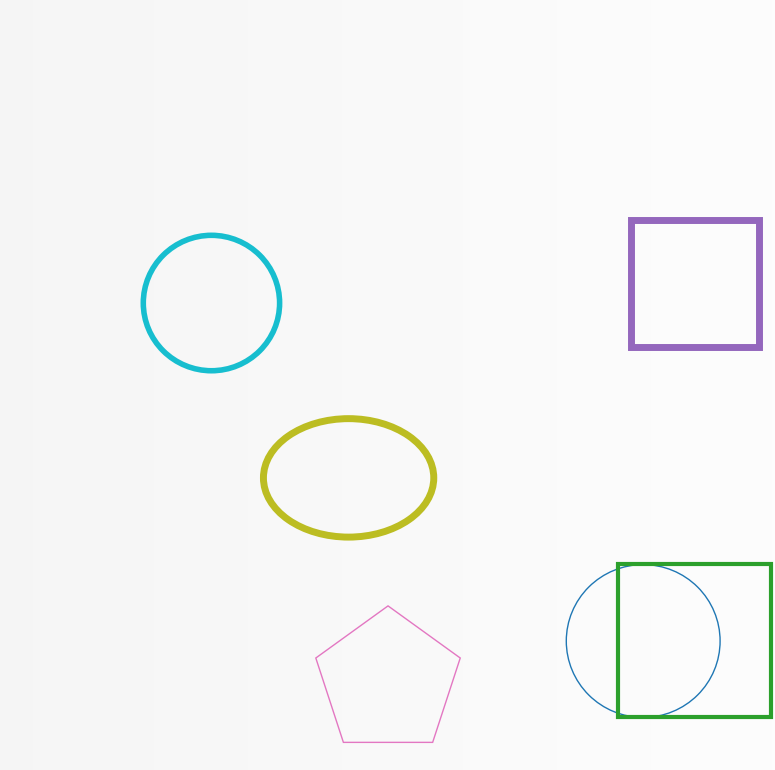[{"shape": "circle", "thickness": 0.5, "radius": 0.5, "center": [0.83, 0.168]}, {"shape": "square", "thickness": 1.5, "radius": 0.5, "center": [0.896, 0.168]}, {"shape": "square", "thickness": 2.5, "radius": 0.41, "center": [0.897, 0.632]}, {"shape": "pentagon", "thickness": 0.5, "radius": 0.49, "center": [0.501, 0.115]}, {"shape": "oval", "thickness": 2.5, "radius": 0.55, "center": [0.45, 0.379]}, {"shape": "circle", "thickness": 2, "radius": 0.44, "center": [0.273, 0.606]}]